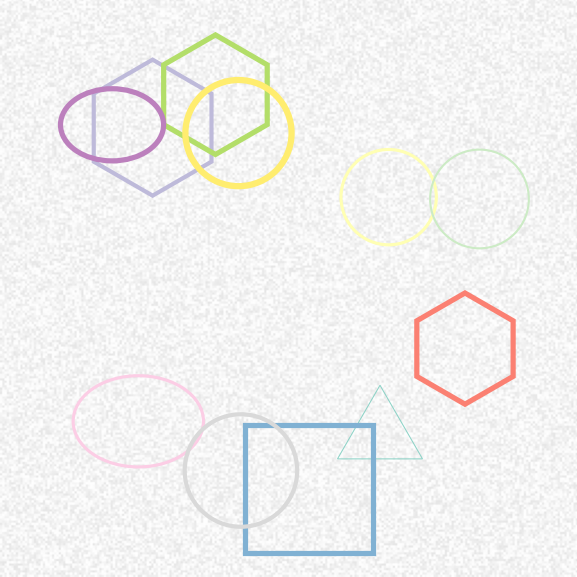[{"shape": "triangle", "thickness": 0.5, "radius": 0.43, "center": [0.658, 0.247]}, {"shape": "circle", "thickness": 1.5, "radius": 0.41, "center": [0.673, 0.658]}, {"shape": "hexagon", "thickness": 2, "radius": 0.59, "center": [0.264, 0.778]}, {"shape": "hexagon", "thickness": 2.5, "radius": 0.48, "center": [0.805, 0.396]}, {"shape": "square", "thickness": 2.5, "radius": 0.56, "center": [0.535, 0.153]}, {"shape": "hexagon", "thickness": 2.5, "radius": 0.52, "center": [0.373, 0.835]}, {"shape": "oval", "thickness": 1.5, "radius": 0.56, "center": [0.24, 0.27]}, {"shape": "circle", "thickness": 2, "radius": 0.49, "center": [0.417, 0.184]}, {"shape": "oval", "thickness": 2.5, "radius": 0.45, "center": [0.194, 0.783]}, {"shape": "circle", "thickness": 1, "radius": 0.43, "center": [0.83, 0.655]}, {"shape": "circle", "thickness": 3, "radius": 0.46, "center": [0.413, 0.769]}]